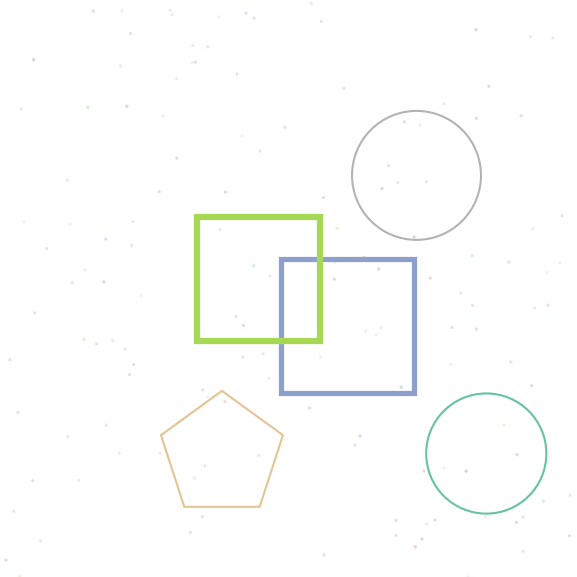[{"shape": "circle", "thickness": 1, "radius": 0.52, "center": [0.842, 0.214]}, {"shape": "square", "thickness": 2.5, "radius": 0.58, "center": [0.602, 0.435]}, {"shape": "square", "thickness": 3, "radius": 0.53, "center": [0.447, 0.516]}, {"shape": "pentagon", "thickness": 1, "radius": 0.56, "center": [0.384, 0.211]}, {"shape": "circle", "thickness": 1, "radius": 0.56, "center": [0.721, 0.695]}]